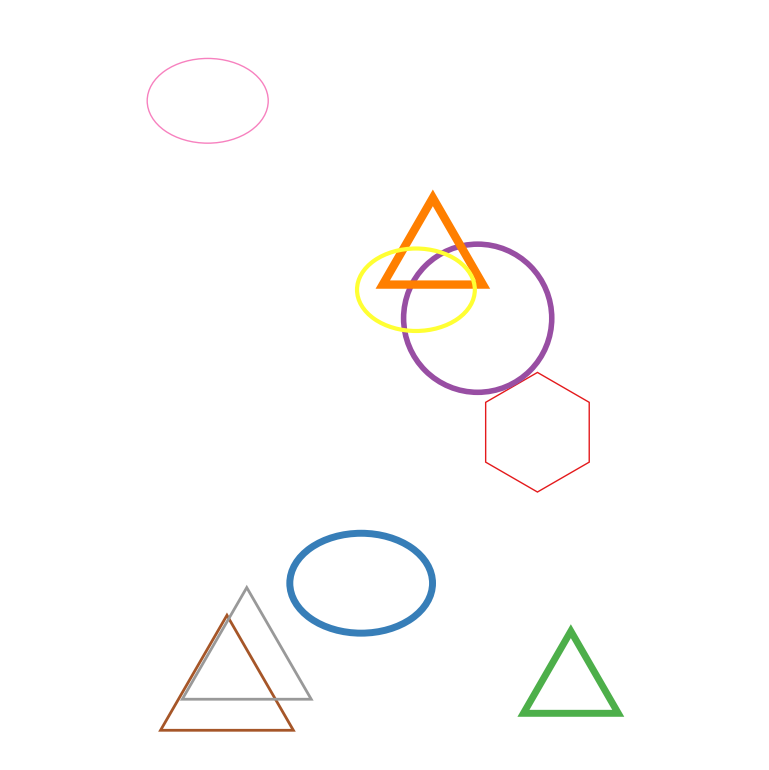[{"shape": "hexagon", "thickness": 0.5, "radius": 0.39, "center": [0.698, 0.439]}, {"shape": "oval", "thickness": 2.5, "radius": 0.46, "center": [0.469, 0.243]}, {"shape": "triangle", "thickness": 2.5, "radius": 0.36, "center": [0.741, 0.109]}, {"shape": "circle", "thickness": 2, "radius": 0.48, "center": [0.62, 0.587]}, {"shape": "triangle", "thickness": 3, "radius": 0.38, "center": [0.562, 0.668]}, {"shape": "oval", "thickness": 1.5, "radius": 0.38, "center": [0.54, 0.624]}, {"shape": "triangle", "thickness": 1, "radius": 0.5, "center": [0.295, 0.101]}, {"shape": "oval", "thickness": 0.5, "radius": 0.39, "center": [0.27, 0.869]}, {"shape": "triangle", "thickness": 1, "radius": 0.48, "center": [0.32, 0.14]}]